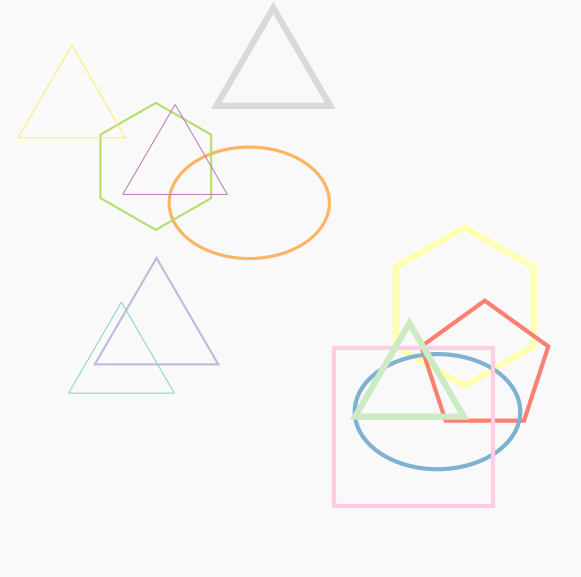[{"shape": "triangle", "thickness": 0.5, "radius": 0.53, "center": [0.209, 0.371]}, {"shape": "hexagon", "thickness": 3, "radius": 0.68, "center": [0.799, 0.468]}, {"shape": "triangle", "thickness": 1, "radius": 0.61, "center": [0.269, 0.43]}, {"shape": "pentagon", "thickness": 2, "radius": 0.57, "center": [0.834, 0.364]}, {"shape": "oval", "thickness": 2, "radius": 0.71, "center": [0.753, 0.286]}, {"shape": "oval", "thickness": 1.5, "radius": 0.69, "center": [0.429, 0.648]}, {"shape": "hexagon", "thickness": 1, "radius": 0.55, "center": [0.268, 0.711]}, {"shape": "square", "thickness": 2, "radius": 0.68, "center": [0.711, 0.26]}, {"shape": "triangle", "thickness": 3, "radius": 0.57, "center": [0.47, 0.872]}, {"shape": "triangle", "thickness": 0.5, "radius": 0.52, "center": [0.301, 0.714]}, {"shape": "triangle", "thickness": 3, "radius": 0.54, "center": [0.704, 0.332]}, {"shape": "triangle", "thickness": 0.5, "radius": 0.53, "center": [0.124, 0.814]}]